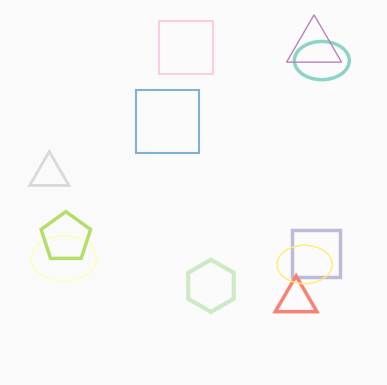[{"shape": "oval", "thickness": 2.5, "radius": 0.35, "center": [0.831, 0.843]}, {"shape": "oval", "thickness": 1, "radius": 0.42, "center": [0.165, 0.329]}, {"shape": "square", "thickness": 2.5, "radius": 0.31, "center": [0.816, 0.342]}, {"shape": "triangle", "thickness": 2.5, "radius": 0.31, "center": [0.764, 0.221]}, {"shape": "square", "thickness": 1.5, "radius": 0.41, "center": [0.432, 0.684]}, {"shape": "pentagon", "thickness": 2.5, "radius": 0.34, "center": [0.17, 0.383]}, {"shape": "square", "thickness": 1.5, "radius": 0.35, "center": [0.479, 0.876]}, {"shape": "triangle", "thickness": 2, "radius": 0.29, "center": [0.127, 0.548]}, {"shape": "triangle", "thickness": 1, "radius": 0.41, "center": [0.81, 0.88]}, {"shape": "hexagon", "thickness": 3, "radius": 0.34, "center": [0.545, 0.258]}, {"shape": "oval", "thickness": 1, "radius": 0.36, "center": [0.786, 0.313]}]